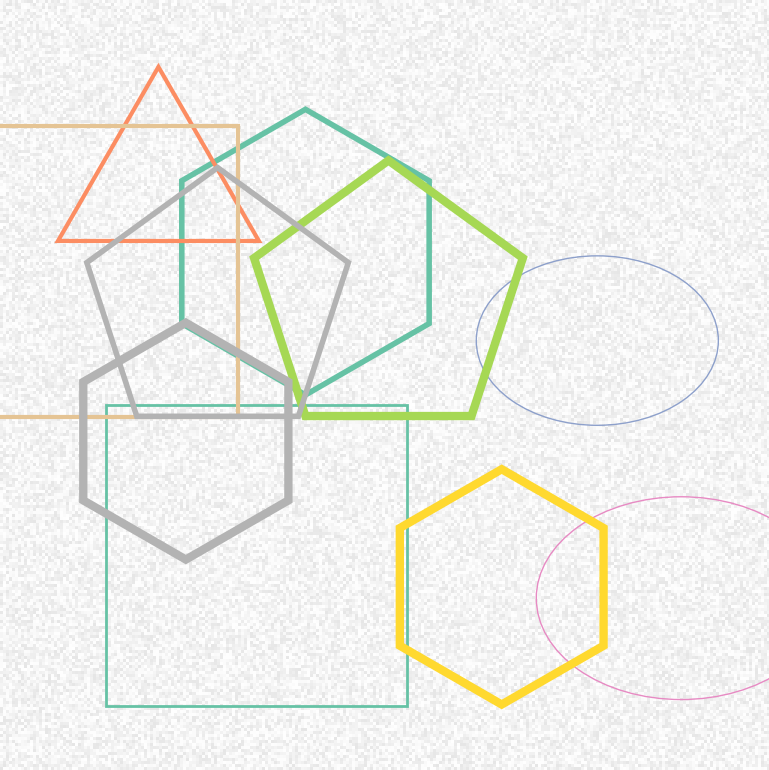[{"shape": "hexagon", "thickness": 2, "radius": 0.93, "center": [0.397, 0.673]}, {"shape": "square", "thickness": 1, "radius": 0.98, "center": [0.333, 0.278]}, {"shape": "triangle", "thickness": 1.5, "radius": 0.75, "center": [0.206, 0.762]}, {"shape": "oval", "thickness": 0.5, "radius": 0.79, "center": [0.776, 0.558]}, {"shape": "oval", "thickness": 0.5, "radius": 0.94, "center": [0.885, 0.223]}, {"shape": "pentagon", "thickness": 3, "radius": 0.92, "center": [0.504, 0.608]}, {"shape": "hexagon", "thickness": 3, "radius": 0.76, "center": [0.652, 0.238]}, {"shape": "square", "thickness": 1.5, "radius": 0.94, "center": [0.12, 0.647]}, {"shape": "hexagon", "thickness": 3, "radius": 0.77, "center": [0.241, 0.427]}, {"shape": "pentagon", "thickness": 2, "radius": 0.89, "center": [0.283, 0.604]}]